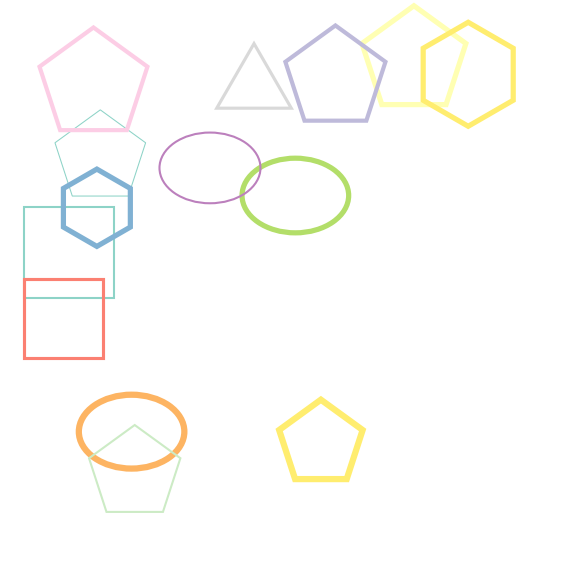[{"shape": "pentagon", "thickness": 0.5, "radius": 0.41, "center": [0.174, 0.726]}, {"shape": "square", "thickness": 1, "radius": 0.39, "center": [0.119, 0.562]}, {"shape": "pentagon", "thickness": 2.5, "radius": 0.47, "center": [0.717, 0.895]}, {"shape": "pentagon", "thickness": 2, "radius": 0.46, "center": [0.581, 0.864]}, {"shape": "square", "thickness": 1.5, "radius": 0.34, "center": [0.11, 0.447]}, {"shape": "hexagon", "thickness": 2.5, "radius": 0.33, "center": [0.168, 0.639]}, {"shape": "oval", "thickness": 3, "radius": 0.46, "center": [0.228, 0.252]}, {"shape": "oval", "thickness": 2.5, "radius": 0.46, "center": [0.511, 0.661]}, {"shape": "pentagon", "thickness": 2, "radius": 0.49, "center": [0.162, 0.853]}, {"shape": "triangle", "thickness": 1.5, "radius": 0.37, "center": [0.44, 0.849]}, {"shape": "oval", "thickness": 1, "radius": 0.44, "center": [0.364, 0.708]}, {"shape": "pentagon", "thickness": 1, "radius": 0.42, "center": [0.233, 0.18]}, {"shape": "hexagon", "thickness": 2.5, "radius": 0.45, "center": [0.811, 0.871]}, {"shape": "pentagon", "thickness": 3, "radius": 0.38, "center": [0.556, 0.231]}]